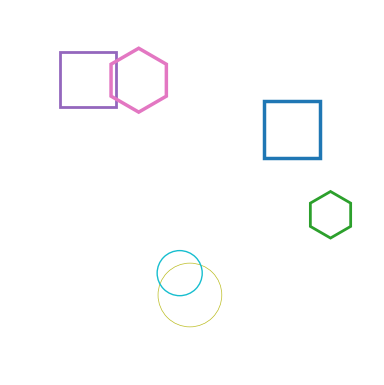[{"shape": "square", "thickness": 2.5, "radius": 0.37, "center": [0.758, 0.664]}, {"shape": "hexagon", "thickness": 2, "radius": 0.3, "center": [0.858, 0.442]}, {"shape": "square", "thickness": 2, "radius": 0.36, "center": [0.229, 0.794]}, {"shape": "hexagon", "thickness": 2.5, "radius": 0.41, "center": [0.36, 0.792]}, {"shape": "circle", "thickness": 0.5, "radius": 0.41, "center": [0.493, 0.234]}, {"shape": "circle", "thickness": 1, "radius": 0.29, "center": [0.467, 0.291]}]